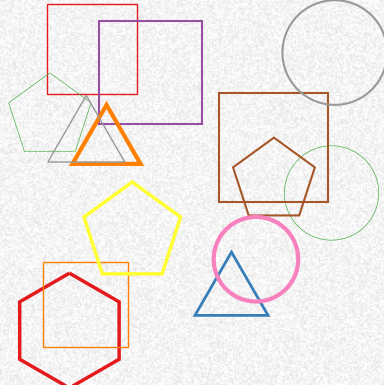[{"shape": "hexagon", "thickness": 2.5, "radius": 0.75, "center": [0.18, 0.141]}, {"shape": "square", "thickness": 1, "radius": 0.58, "center": [0.24, 0.872]}, {"shape": "triangle", "thickness": 2, "radius": 0.55, "center": [0.601, 0.236]}, {"shape": "pentagon", "thickness": 0.5, "radius": 0.56, "center": [0.13, 0.698]}, {"shape": "circle", "thickness": 0.5, "radius": 0.61, "center": [0.861, 0.499]}, {"shape": "square", "thickness": 1.5, "radius": 0.67, "center": [0.39, 0.812]}, {"shape": "square", "thickness": 1, "radius": 0.55, "center": [0.223, 0.21]}, {"shape": "triangle", "thickness": 3, "radius": 0.51, "center": [0.277, 0.625]}, {"shape": "pentagon", "thickness": 2.5, "radius": 0.66, "center": [0.343, 0.395]}, {"shape": "square", "thickness": 1.5, "radius": 0.71, "center": [0.71, 0.617]}, {"shape": "pentagon", "thickness": 1.5, "radius": 0.56, "center": [0.712, 0.531]}, {"shape": "circle", "thickness": 3, "radius": 0.55, "center": [0.665, 0.327]}, {"shape": "circle", "thickness": 1.5, "radius": 0.68, "center": [0.87, 0.863]}, {"shape": "triangle", "thickness": 1, "radius": 0.58, "center": [0.224, 0.637]}]